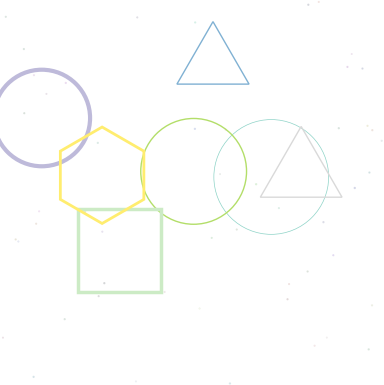[{"shape": "circle", "thickness": 0.5, "radius": 0.75, "center": [0.705, 0.54]}, {"shape": "circle", "thickness": 3, "radius": 0.63, "center": [0.109, 0.694]}, {"shape": "triangle", "thickness": 1, "radius": 0.54, "center": [0.553, 0.836]}, {"shape": "circle", "thickness": 1, "radius": 0.69, "center": [0.503, 0.555]}, {"shape": "triangle", "thickness": 1, "radius": 0.61, "center": [0.782, 0.549]}, {"shape": "square", "thickness": 2.5, "radius": 0.54, "center": [0.311, 0.349]}, {"shape": "hexagon", "thickness": 2, "radius": 0.63, "center": [0.265, 0.545]}]